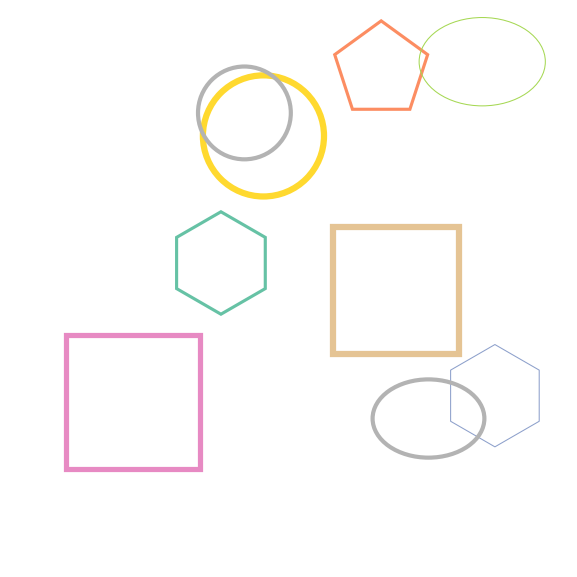[{"shape": "hexagon", "thickness": 1.5, "radius": 0.44, "center": [0.383, 0.544]}, {"shape": "pentagon", "thickness": 1.5, "radius": 0.42, "center": [0.66, 0.878]}, {"shape": "hexagon", "thickness": 0.5, "radius": 0.44, "center": [0.857, 0.314]}, {"shape": "square", "thickness": 2.5, "radius": 0.58, "center": [0.23, 0.303]}, {"shape": "oval", "thickness": 0.5, "radius": 0.55, "center": [0.835, 0.892]}, {"shape": "circle", "thickness": 3, "radius": 0.52, "center": [0.456, 0.764]}, {"shape": "square", "thickness": 3, "radius": 0.55, "center": [0.686, 0.496]}, {"shape": "circle", "thickness": 2, "radius": 0.4, "center": [0.423, 0.804]}, {"shape": "oval", "thickness": 2, "radius": 0.48, "center": [0.742, 0.274]}]